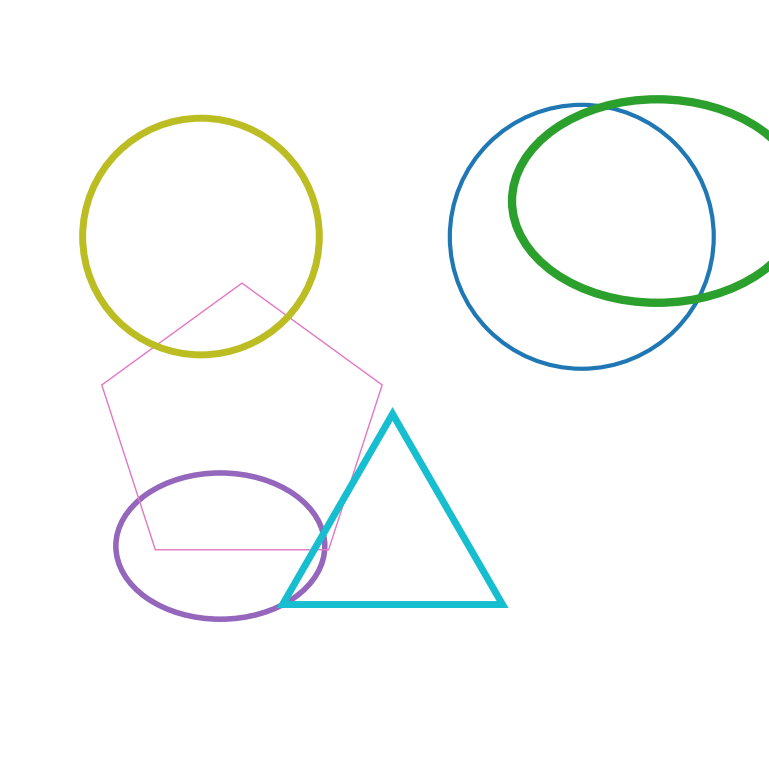[{"shape": "circle", "thickness": 1.5, "radius": 0.86, "center": [0.756, 0.692]}, {"shape": "oval", "thickness": 3, "radius": 0.94, "center": [0.854, 0.739]}, {"shape": "oval", "thickness": 2, "radius": 0.68, "center": [0.286, 0.291]}, {"shape": "pentagon", "thickness": 0.5, "radius": 0.96, "center": [0.314, 0.441]}, {"shape": "circle", "thickness": 2.5, "radius": 0.77, "center": [0.261, 0.693]}, {"shape": "triangle", "thickness": 2.5, "radius": 0.82, "center": [0.51, 0.297]}]